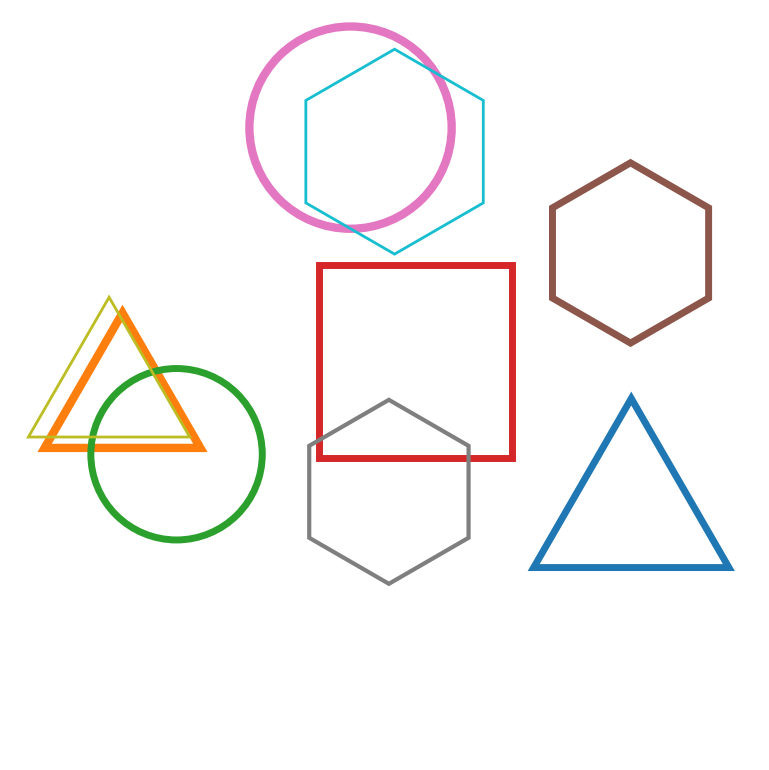[{"shape": "triangle", "thickness": 2.5, "radius": 0.73, "center": [0.82, 0.336]}, {"shape": "triangle", "thickness": 3, "radius": 0.58, "center": [0.159, 0.477]}, {"shape": "circle", "thickness": 2.5, "radius": 0.56, "center": [0.229, 0.41]}, {"shape": "square", "thickness": 2.5, "radius": 0.63, "center": [0.54, 0.53]}, {"shape": "hexagon", "thickness": 2.5, "radius": 0.59, "center": [0.819, 0.671]}, {"shape": "circle", "thickness": 3, "radius": 0.66, "center": [0.455, 0.834]}, {"shape": "hexagon", "thickness": 1.5, "radius": 0.6, "center": [0.505, 0.361]}, {"shape": "triangle", "thickness": 1, "radius": 0.61, "center": [0.142, 0.493]}, {"shape": "hexagon", "thickness": 1, "radius": 0.67, "center": [0.512, 0.803]}]